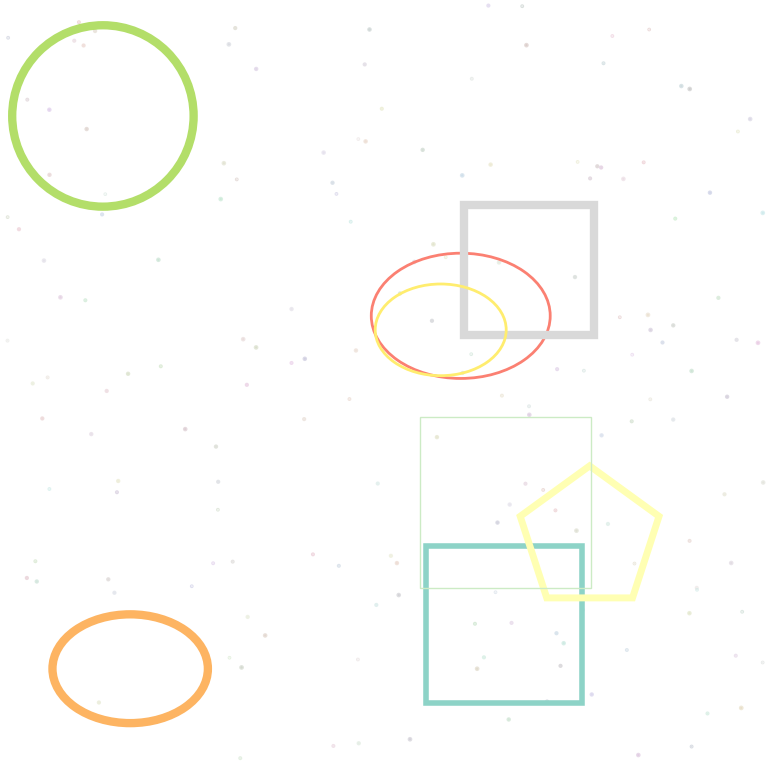[{"shape": "square", "thickness": 2, "radius": 0.51, "center": [0.655, 0.189]}, {"shape": "pentagon", "thickness": 2.5, "radius": 0.47, "center": [0.766, 0.3]}, {"shape": "oval", "thickness": 1, "radius": 0.58, "center": [0.598, 0.59]}, {"shape": "oval", "thickness": 3, "radius": 0.5, "center": [0.169, 0.132]}, {"shape": "circle", "thickness": 3, "radius": 0.59, "center": [0.134, 0.849]}, {"shape": "square", "thickness": 3, "radius": 0.42, "center": [0.687, 0.649]}, {"shape": "square", "thickness": 0.5, "radius": 0.56, "center": [0.657, 0.348]}, {"shape": "oval", "thickness": 1, "radius": 0.43, "center": [0.572, 0.572]}]